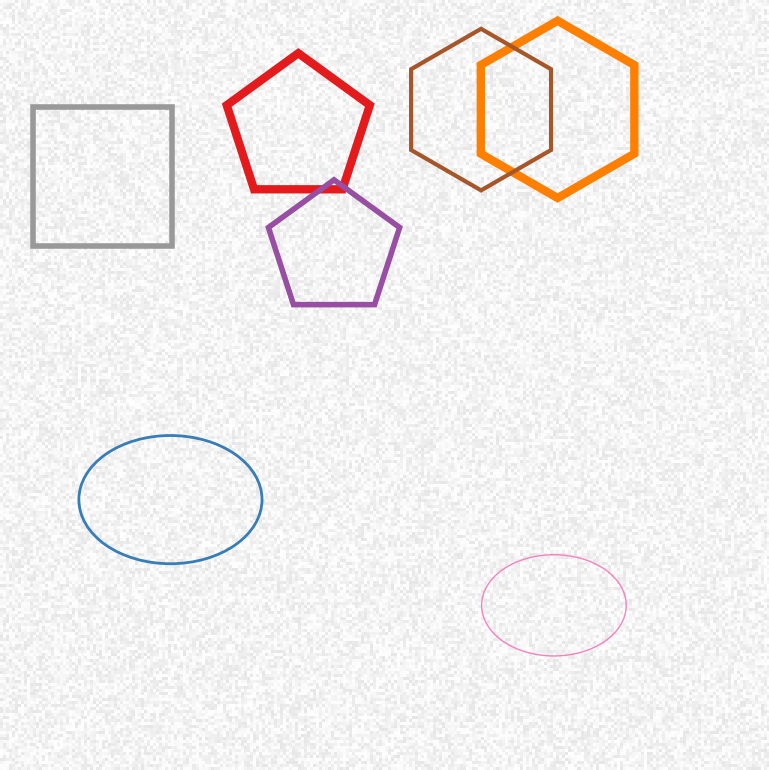[{"shape": "pentagon", "thickness": 3, "radius": 0.49, "center": [0.387, 0.833]}, {"shape": "oval", "thickness": 1, "radius": 0.59, "center": [0.221, 0.351]}, {"shape": "pentagon", "thickness": 2, "radius": 0.45, "center": [0.434, 0.677]}, {"shape": "hexagon", "thickness": 3, "radius": 0.58, "center": [0.724, 0.858]}, {"shape": "hexagon", "thickness": 1.5, "radius": 0.52, "center": [0.625, 0.858]}, {"shape": "oval", "thickness": 0.5, "radius": 0.47, "center": [0.719, 0.214]}, {"shape": "square", "thickness": 2, "radius": 0.45, "center": [0.133, 0.771]}]